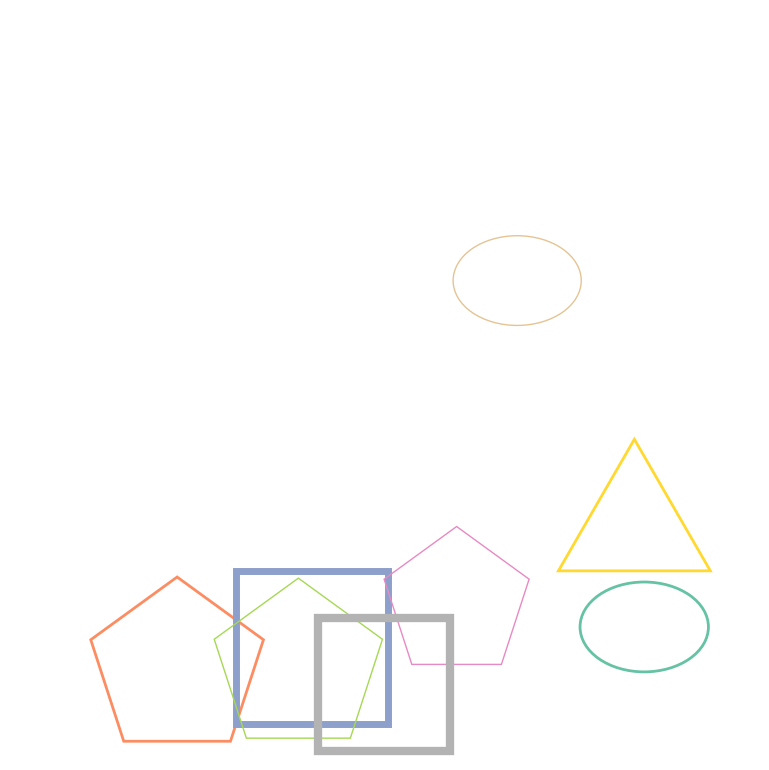[{"shape": "oval", "thickness": 1, "radius": 0.42, "center": [0.837, 0.186]}, {"shape": "pentagon", "thickness": 1, "radius": 0.59, "center": [0.23, 0.133]}, {"shape": "square", "thickness": 2.5, "radius": 0.5, "center": [0.405, 0.159]}, {"shape": "pentagon", "thickness": 0.5, "radius": 0.49, "center": [0.593, 0.217]}, {"shape": "pentagon", "thickness": 0.5, "radius": 0.57, "center": [0.387, 0.134]}, {"shape": "triangle", "thickness": 1, "radius": 0.57, "center": [0.824, 0.316]}, {"shape": "oval", "thickness": 0.5, "radius": 0.42, "center": [0.672, 0.636]}, {"shape": "square", "thickness": 3, "radius": 0.43, "center": [0.499, 0.111]}]